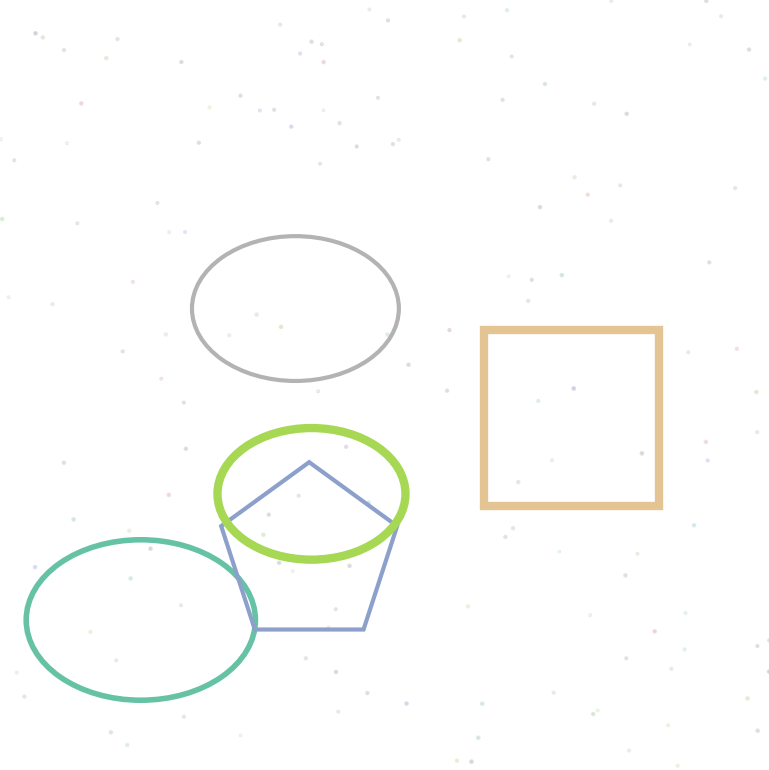[{"shape": "oval", "thickness": 2, "radius": 0.74, "center": [0.183, 0.195]}, {"shape": "pentagon", "thickness": 1.5, "radius": 0.6, "center": [0.402, 0.28]}, {"shape": "oval", "thickness": 3, "radius": 0.61, "center": [0.405, 0.359]}, {"shape": "square", "thickness": 3, "radius": 0.57, "center": [0.742, 0.457]}, {"shape": "oval", "thickness": 1.5, "radius": 0.67, "center": [0.384, 0.599]}]